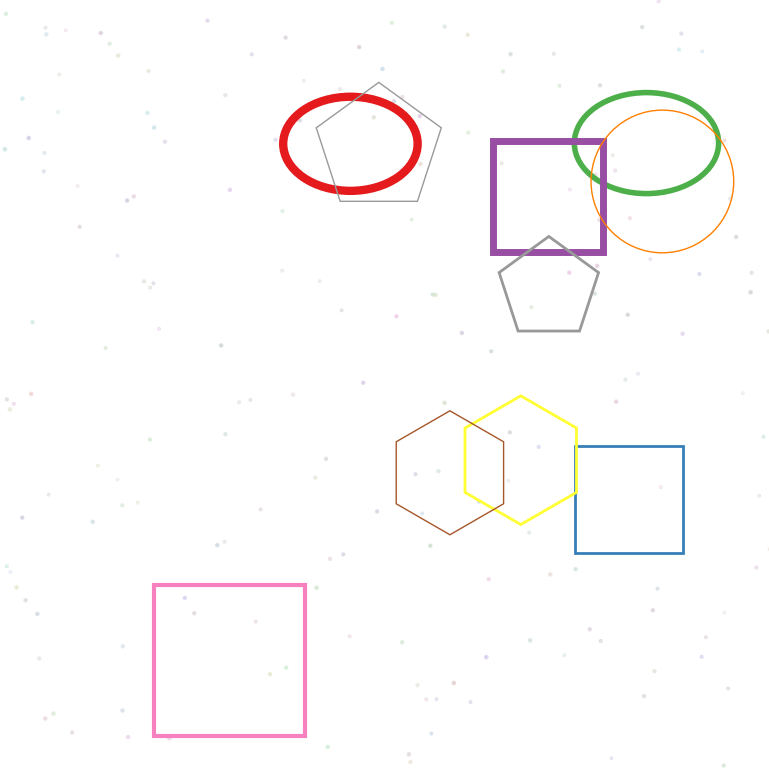[{"shape": "oval", "thickness": 3, "radius": 0.44, "center": [0.455, 0.813]}, {"shape": "square", "thickness": 1, "radius": 0.35, "center": [0.817, 0.351]}, {"shape": "oval", "thickness": 2, "radius": 0.47, "center": [0.84, 0.814]}, {"shape": "square", "thickness": 2.5, "radius": 0.36, "center": [0.711, 0.745]}, {"shape": "circle", "thickness": 0.5, "radius": 0.46, "center": [0.86, 0.764]}, {"shape": "hexagon", "thickness": 1, "radius": 0.42, "center": [0.676, 0.402]}, {"shape": "hexagon", "thickness": 0.5, "radius": 0.4, "center": [0.584, 0.386]}, {"shape": "square", "thickness": 1.5, "radius": 0.49, "center": [0.298, 0.142]}, {"shape": "pentagon", "thickness": 0.5, "radius": 0.43, "center": [0.492, 0.808]}, {"shape": "pentagon", "thickness": 1, "radius": 0.34, "center": [0.713, 0.625]}]